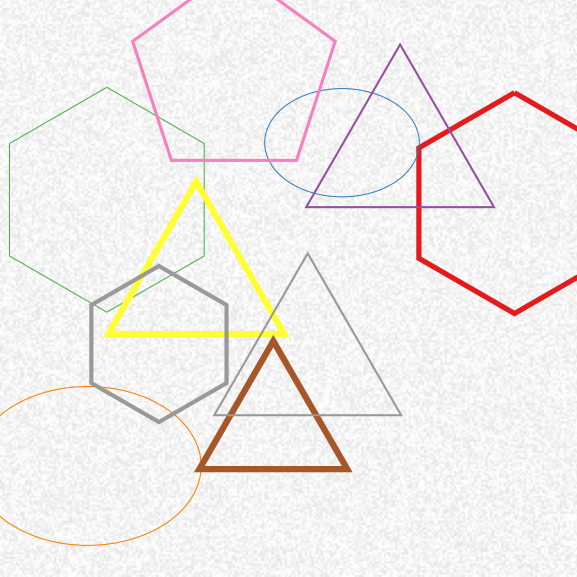[{"shape": "hexagon", "thickness": 2.5, "radius": 0.96, "center": [0.891, 0.647]}, {"shape": "oval", "thickness": 0.5, "radius": 0.67, "center": [0.592, 0.752]}, {"shape": "hexagon", "thickness": 0.5, "radius": 0.97, "center": [0.185, 0.653]}, {"shape": "triangle", "thickness": 1, "radius": 0.94, "center": [0.693, 0.734]}, {"shape": "oval", "thickness": 0.5, "radius": 0.98, "center": [0.152, 0.192]}, {"shape": "triangle", "thickness": 3, "radius": 0.88, "center": [0.34, 0.509]}, {"shape": "triangle", "thickness": 3, "radius": 0.74, "center": [0.473, 0.261]}, {"shape": "pentagon", "thickness": 1.5, "radius": 0.92, "center": [0.405, 0.871]}, {"shape": "hexagon", "thickness": 2, "radius": 0.68, "center": [0.275, 0.403]}, {"shape": "triangle", "thickness": 1, "radius": 0.93, "center": [0.533, 0.374]}]